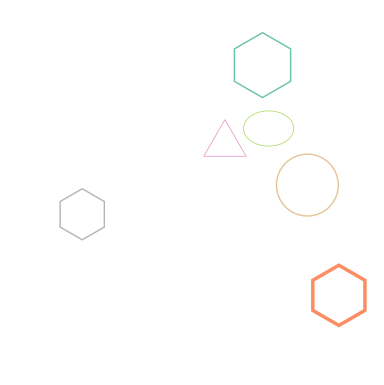[{"shape": "hexagon", "thickness": 1, "radius": 0.42, "center": [0.682, 0.831]}, {"shape": "hexagon", "thickness": 2.5, "radius": 0.39, "center": [0.88, 0.233]}, {"shape": "triangle", "thickness": 0.5, "radius": 0.32, "center": [0.584, 0.626]}, {"shape": "oval", "thickness": 0.5, "radius": 0.33, "center": [0.698, 0.666]}, {"shape": "circle", "thickness": 1, "radius": 0.4, "center": [0.798, 0.519]}, {"shape": "hexagon", "thickness": 1, "radius": 0.33, "center": [0.214, 0.443]}]